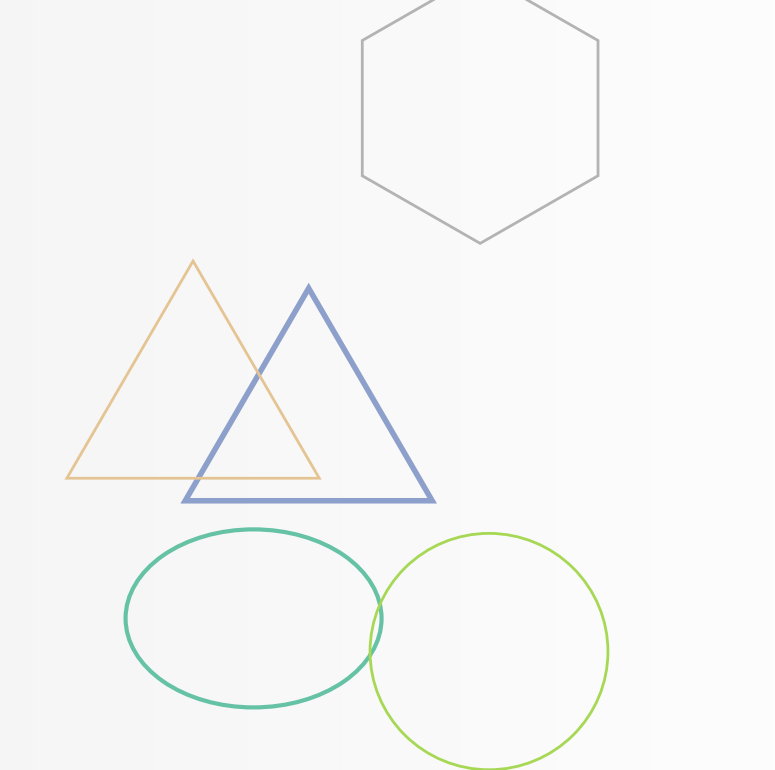[{"shape": "oval", "thickness": 1.5, "radius": 0.83, "center": [0.327, 0.197]}, {"shape": "triangle", "thickness": 2, "radius": 0.92, "center": [0.398, 0.442]}, {"shape": "circle", "thickness": 1, "radius": 0.77, "center": [0.631, 0.154]}, {"shape": "triangle", "thickness": 1, "radius": 0.94, "center": [0.249, 0.473]}, {"shape": "hexagon", "thickness": 1, "radius": 0.88, "center": [0.62, 0.86]}]